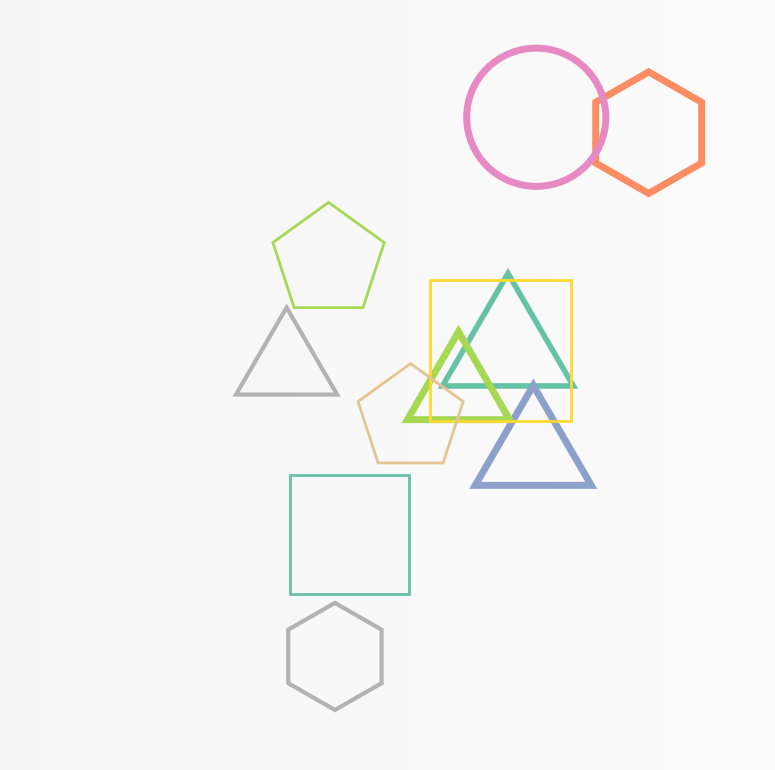[{"shape": "triangle", "thickness": 2, "radius": 0.49, "center": [0.655, 0.547]}, {"shape": "square", "thickness": 1, "radius": 0.39, "center": [0.451, 0.306]}, {"shape": "hexagon", "thickness": 2.5, "radius": 0.39, "center": [0.837, 0.828]}, {"shape": "triangle", "thickness": 2.5, "radius": 0.43, "center": [0.688, 0.413]}, {"shape": "circle", "thickness": 2.5, "radius": 0.45, "center": [0.692, 0.848]}, {"shape": "pentagon", "thickness": 1, "radius": 0.38, "center": [0.424, 0.662]}, {"shape": "triangle", "thickness": 2.5, "radius": 0.38, "center": [0.592, 0.493]}, {"shape": "square", "thickness": 1, "radius": 0.46, "center": [0.646, 0.545]}, {"shape": "pentagon", "thickness": 1, "radius": 0.36, "center": [0.53, 0.456]}, {"shape": "triangle", "thickness": 1.5, "radius": 0.38, "center": [0.37, 0.525]}, {"shape": "hexagon", "thickness": 1.5, "radius": 0.35, "center": [0.432, 0.147]}]